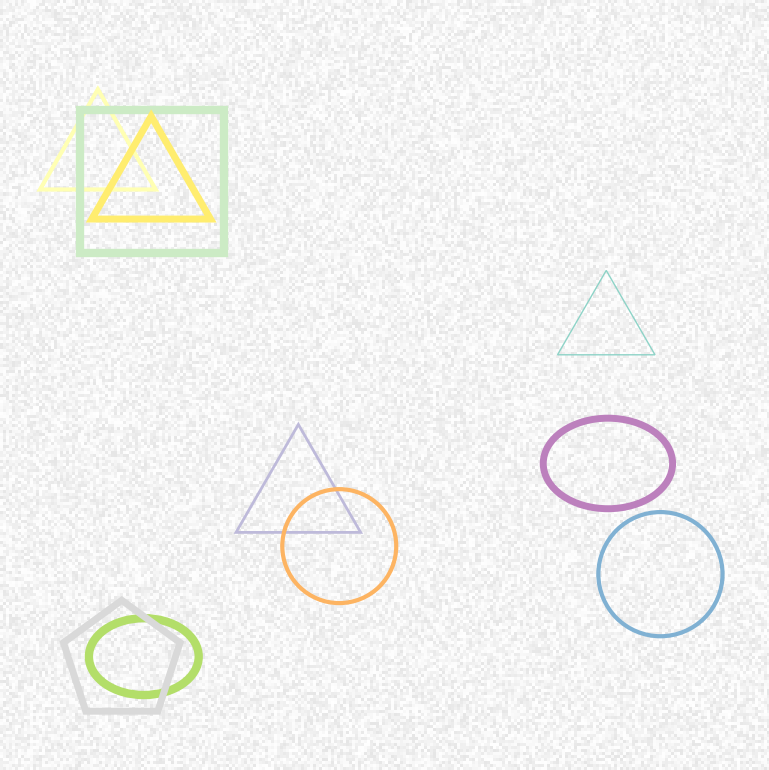[{"shape": "triangle", "thickness": 0.5, "radius": 0.37, "center": [0.787, 0.576]}, {"shape": "triangle", "thickness": 1.5, "radius": 0.43, "center": [0.127, 0.797]}, {"shape": "triangle", "thickness": 1, "radius": 0.47, "center": [0.387, 0.355]}, {"shape": "circle", "thickness": 1.5, "radius": 0.4, "center": [0.858, 0.254]}, {"shape": "circle", "thickness": 1.5, "radius": 0.37, "center": [0.441, 0.291]}, {"shape": "oval", "thickness": 3, "radius": 0.36, "center": [0.187, 0.147]}, {"shape": "pentagon", "thickness": 2.5, "radius": 0.4, "center": [0.158, 0.141]}, {"shape": "oval", "thickness": 2.5, "radius": 0.42, "center": [0.79, 0.398]}, {"shape": "square", "thickness": 3, "radius": 0.47, "center": [0.197, 0.764]}, {"shape": "triangle", "thickness": 2.5, "radius": 0.45, "center": [0.196, 0.76]}]